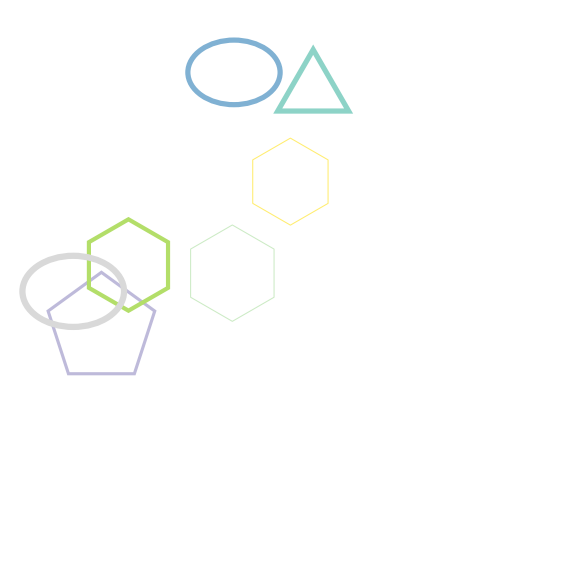[{"shape": "triangle", "thickness": 2.5, "radius": 0.35, "center": [0.542, 0.842]}, {"shape": "pentagon", "thickness": 1.5, "radius": 0.49, "center": [0.176, 0.43]}, {"shape": "oval", "thickness": 2.5, "radius": 0.4, "center": [0.405, 0.874]}, {"shape": "hexagon", "thickness": 2, "radius": 0.4, "center": [0.222, 0.54]}, {"shape": "oval", "thickness": 3, "radius": 0.44, "center": [0.127, 0.495]}, {"shape": "hexagon", "thickness": 0.5, "radius": 0.42, "center": [0.402, 0.526]}, {"shape": "hexagon", "thickness": 0.5, "radius": 0.38, "center": [0.503, 0.685]}]